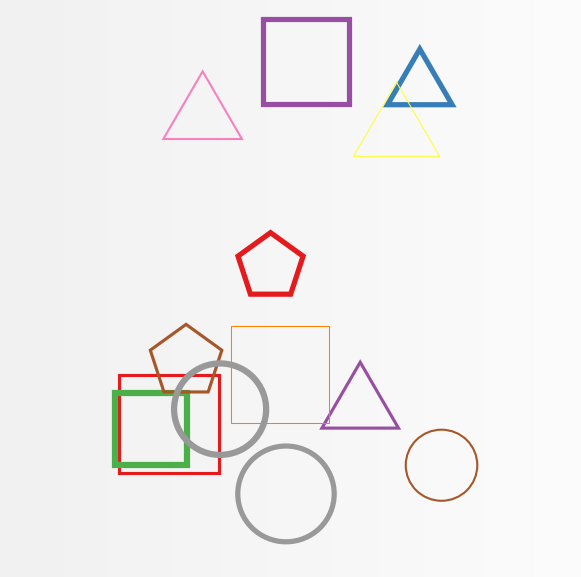[{"shape": "square", "thickness": 1.5, "radius": 0.43, "center": [0.291, 0.265]}, {"shape": "pentagon", "thickness": 2.5, "radius": 0.29, "center": [0.465, 0.537]}, {"shape": "triangle", "thickness": 2.5, "radius": 0.32, "center": [0.722, 0.85]}, {"shape": "square", "thickness": 3, "radius": 0.31, "center": [0.26, 0.256]}, {"shape": "triangle", "thickness": 1.5, "radius": 0.38, "center": [0.62, 0.296]}, {"shape": "square", "thickness": 2.5, "radius": 0.37, "center": [0.526, 0.892]}, {"shape": "square", "thickness": 0.5, "radius": 0.42, "center": [0.481, 0.35]}, {"shape": "triangle", "thickness": 0.5, "radius": 0.43, "center": [0.682, 0.771]}, {"shape": "pentagon", "thickness": 1.5, "radius": 0.32, "center": [0.32, 0.373]}, {"shape": "circle", "thickness": 1, "radius": 0.31, "center": [0.76, 0.194]}, {"shape": "triangle", "thickness": 1, "radius": 0.39, "center": [0.349, 0.797]}, {"shape": "circle", "thickness": 2.5, "radius": 0.41, "center": [0.492, 0.144]}, {"shape": "circle", "thickness": 3, "radius": 0.4, "center": [0.379, 0.291]}]